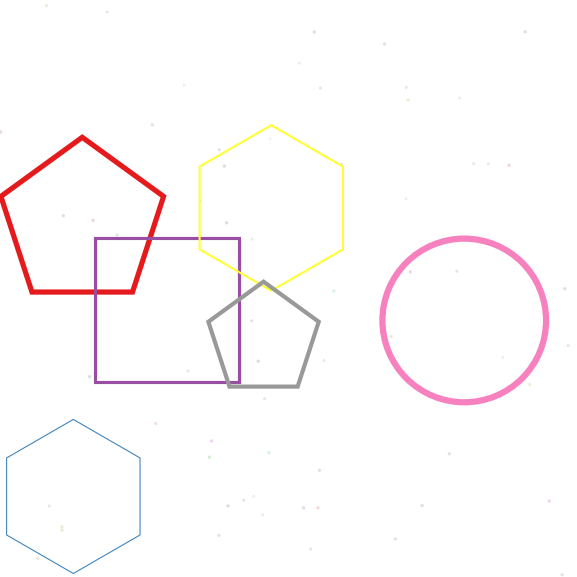[{"shape": "pentagon", "thickness": 2.5, "radius": 0.74, "center": [0.142, 0.613]}, {"shape": "hexagon", "thickness": 0.5, "radius": 0.67, "center": [0.127, 0.139]}, {"shape": "square", "thickness": 1.5, "radius": 0.62, "center": [0.289, 0.463]}, {"shape": "hexagon", "thickness": 1, "radius": 0.72, "center": [0.47, 0.639]}, {"shape": "circle", "thickness": 3, "radius": 0.71, "center": [0.804, 0.444]}, {"shape": "pentagon", "thickness": 2, "radius": 0.5, "center": [0.456, 0.411]}]